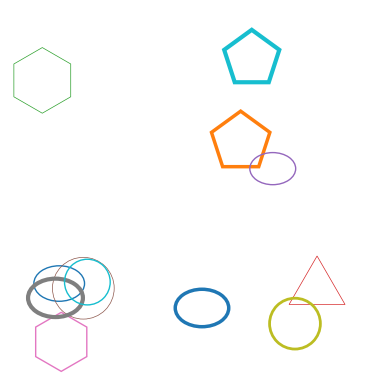[{"shape": "oval", "thickness": 2.5, "radius": 0.35, "center": [0.525, 0.2]}, {"shape": "oval", "thickness": 1, "radius": 0.33, "center": [0.154, 0.264]}, {"shape": "pentagon", "thickness": 2.5, "radius": 0.4, "center": [0.625, 0.632]}, {"shape": "hexagon", "thickness": 0.5, "radius": 0.43, "center": [0.11, 0.791]}, {"shape": "triangle", "thickness": 0.5, "radius": 0.42, "center": [0.824, 0.251]}, {"shape": "oval", "thickness": 1, "radius": 0.3, "center": [0.708, 0.562]}, {"shape": "circle", "thickness": 0.5, "radius": 0.4, "center": [0.216, 0.251]}, {"shape": "hexagon", "thickness": 1, "radius": 0.38, "center": [0.159, 0.112]}, {"shape": "oval", "thickness": 3, "radius": 0.36, "center": [0.144, 0.226]}, {"shape": "circle", "thickness": 2, "radius": 0.33, "center": [0.766, 0.159]}, {"shape": "circle", "thickness": 1, "radius": 0.3, "center": [0.227, 0.267]}, {"shape": "pentagon", "thickness": 3, "radius": 0.38, "center": [0.654, 0.847]}]